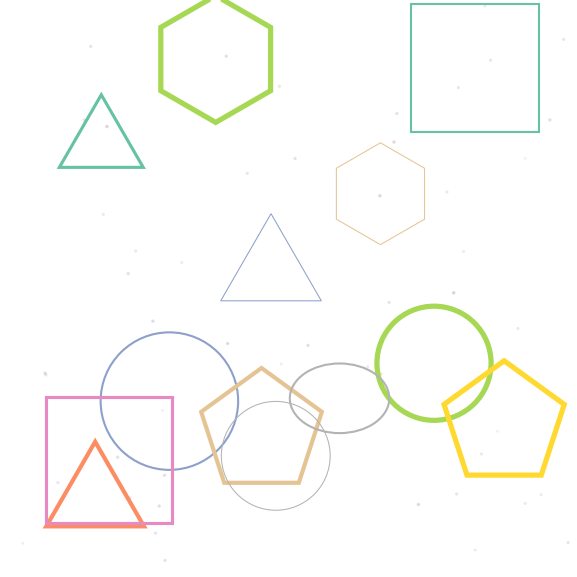[{"shape": "square", "thickness": 1, "radius": 0.55, "center": [0.823, 0.881]}, {"shape": "triangle", "thickness": 1.5, "radius": 0.42, "center": [0.175, 0.751]}, {"shape": "triangle", "thickness": 2, "radius": 0.49, "center": [0.165, 0.137]}, {"shape": "triangle", "thickness": 0.5, "radius": 0.5, "center": [0.469, 0.529]}, {"shape": "circle", "thickness": 1, "radius": 0.6, "center": [0.293, 0.305]}, {"shape": "square", "thickness": 1.5, "radius": 0.55, "center": [0.189, 0.203]}, {"shape": "circle", "thickness": 2.5, "radius": 0.49, "center": [0.752, 0.37]}, {"shape": "hexagon", "thickness": 2.5, "radius": 0.55, "center": [0.374, 0.897]}, {"shape": "pentagon", "thickness": 2.5, "radius": 0.55, "center": [0.873, 0.265]}, {"shape": "hexagon", "thickness": 0.5, "radius": 0.44, "center": [0.659, 0.664]}, {"shape": "pentagon", "thickness": 2, "radius": 0.55, "center": [0.453, 0.252]}, {"shape": "oval", "thickness": 1, "radius": 0.43, "center": [0.588, 0.309]}, {"shape": "circle", "thickness": 0.5, "radius": 0.47, "center": [0.478, 0.21]}]